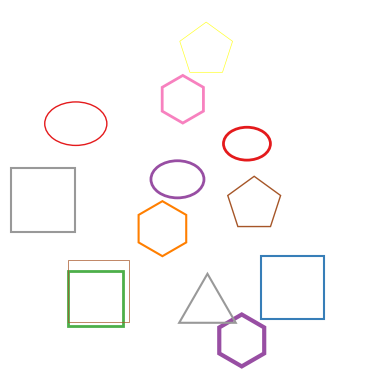[{"shape": "oval", "thickness": 1, "radius": 0.4, "center": [0.197, 0.679]}, {"shape": "oval", "thickness": 2, "radius": 0.3, "center": [0.641, 0.627]}, {"shape": "square", "thickness": 1.5, "radius": 0.41, "center": [0.76, 0.252]}, {"shape": "square", "thickness": 2, "radius": 0.36, "center": [0.248, 0.225]}, {"shape": "oval", "thickness": 2, "radius": 0.34, "center": [0.461, 0.534]}, {"shape": "hexagon", "thickness": 3, "radius": 0.34, "center": [0.628, 0.116]}, {"shape": "hexagon", "thickness": 1.5, "radius": 0.36, "center": [0.422, 0.406]}, {"shape": "pentagon", "thickness": 0.5, "radius": 0.36, "center": [0.536, 0.87]}, {"shape": "square", "thickness": 0.5, "radius": 0.4, "center": [0.256, 0.244]}, {"shape": "pentagon", "thickness": 1, "radius": 0.36, "center": [0.66, 0.47]}, {"shape": "hexagon", "thickness": 2, "radius": 0.31, "center": [0.475, 0.742]}, {"shape": "triangle", "thickness": 1.5, "radius": 0.42, "center": [0.539, 0.204]}, {"shape": "square", "thickness": 1.5, "radius": 0.42, "center": [0.112, 0.48]}]